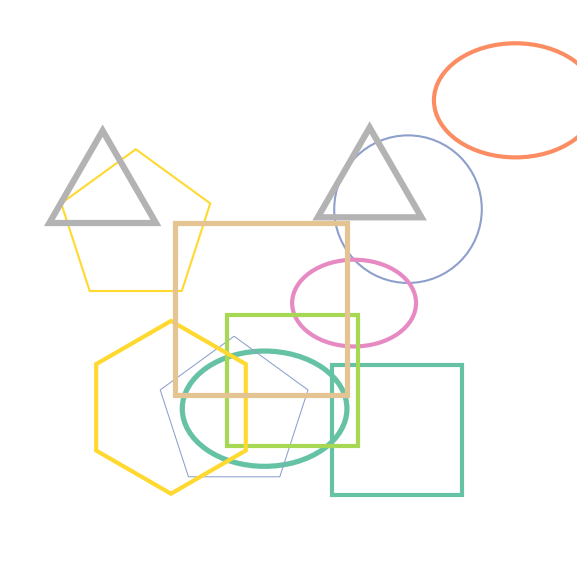[{"shape": "oval", "thickness": 2.5, "radius": 0.71, "center": [0.458, 0.291]}, {"shape": "square", "thickness": 2, "radius": 0.56, "center": [0.687, 0.255]}, {"shape": "oval", "thickness": 2, "radius": 0.71, "center": [0.893, 0.825]}, {"shape": "circle", "thickness": 1, "radius": 0.64, "center": [0.707, 0.637]}, {"shape": "pentagon", "thickness": 0.5, "radius": 0.67, "center": [0.405, 0.282]}, {"shape": "oval", "thickness": 2, "radius": 0.54, "center": [0.613, 0.474]}, {"shape": "square", "thickness": 2, "radius": 0.57, "center": [0.507, 0.34]}, {"shape": "pentagon", "thickness": 1, "radius": 0.68, "center": [0.235, 0.605]}, {"shape": "hexagon", "thickness": 2, "radius": 0.75, "center": [0.296, 0.294]}, {"shape": "square", "thickness": 2.5, "radius": 0.74, "center": [0.451, 0.465]}, {"shape": "triangle", "thickness": 3, "radius": 0.52, "center": [0.64, 0.675]}, {"shape": "triangle", "thickness": 3, "radius": 0.53, "center": [0.178, 0.666]}]